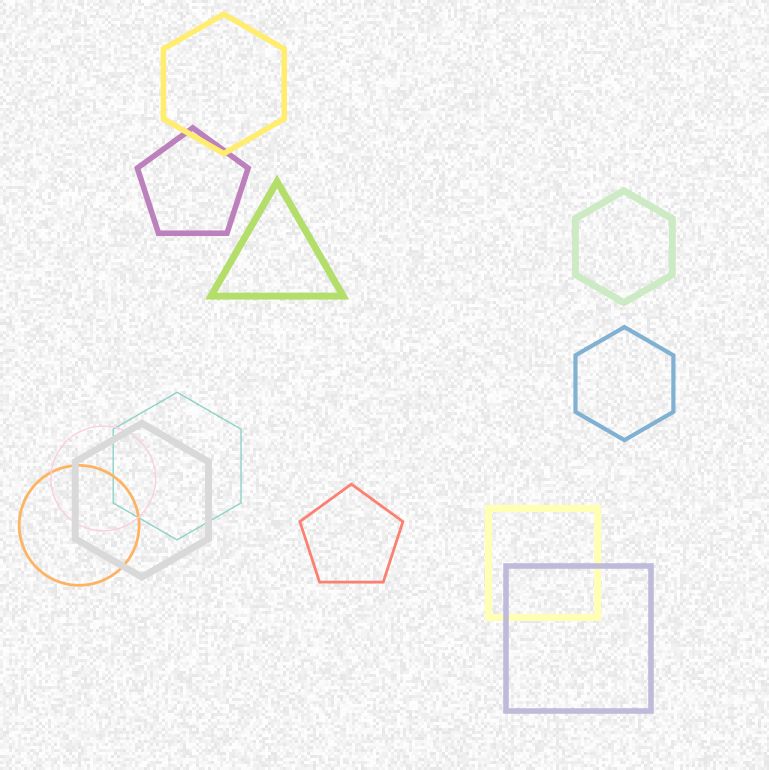[{"shape": "hexagon", "thickness": 0.5, "radius": 0.48, "center": [0.23, 0.395]}, {"shape": "square", "thickness": 2.5, "radius": 0.35, "center": [0.704, 0.269]}, {"shape": "square", "thickness": 2, "radius": 0.47, "center": [0.751, 0.171]}, {"shape": "pentagon", "thickness": 1, "radius": 0.35, "center": [0.456, 0.301]}, {"shape": "hexagon", "thickness": 1.5, "radius": 0.37, "center": [0.811, 0.502]}, {"shape": "circle", "thickness": 1, "radius": 0.39, "center": [0.103, 0.318]}, {"shape": "triangle", "thickness": 2.5, "radius": 0.5, "center": [0.36, 0.665]}, {"shape": "circle", "thickness": 0.5, "radius": 0.34, "center": [0.134, 0.379]}, {"shape": "hexagon", "thickness": 2.5, "radius": 0.5, "center": [0.184, 0.35]}, {"shape": "pentagon", "thickness": 2, "radius": 0.38, "center": [0.25, 0.758]}, {"shape": "hexagon", "thickness": 2.5, "radius": 0.36, "center": [0.81, 0.68]}, {"shape": "hexagon", "thickness": 2, "radius": 0.45, "center": [0.291, 0.891]}]